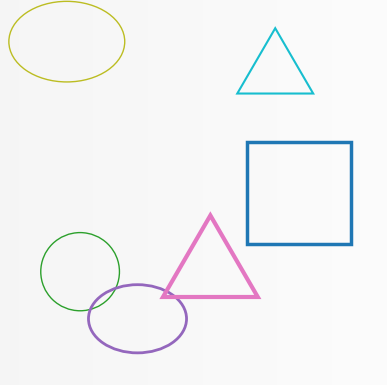[{"shape": "square", "thickness": 2.5, "radius": 0.67, "center": [0.772, 0.499]}, {"shape": "circle", "thickness": 1, "radius": 0.51, "center": [0.207, 0.294]}, {"shape": "oval", "thickness": 2, "radius": 0.63, "center": [0.355, 0.172]}, {"shape": "triangle", "thickness": 3, "radius": 0.71, "center": [0.543, 0.299]}, {"shape": "oval", "thickness": 1, "radius": 0.75, "center": [0.172, 0.892]}, {"shape": "triangle", "thickness": 1.5, "radius": 0.57, "center": [0.71, 0.814]}]